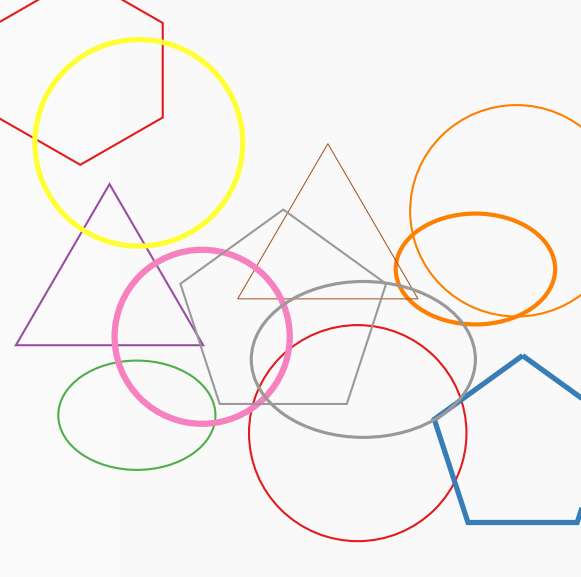[{"shape": "hexagon", "thickness": 1, "radius": 0.82, "center": [0.138, 0.878]}, {"shape": "circle", "thickness": 1, "radius": 0.94, "center": [0.615, 0.249]}, {"shape": "pentagon", "thickness": 2.5, "radius": 0.8, "center": [0.899, 0.224]}, {"shape": "oval", "thickness": 1, "radius": 0.68, "center": [0.235, 0.28]}, {"shape": "triangle", "thickness": 1, "radius": 0.93, "center": [0.188, 0.494]}, {"shape": "oval", "thickness": 2, "radius": 0.69, "center": [0.818, 0.533]}, {"shape": "circle", "thickness": 1, "radius": 0.92, "center": [0.889, 0.634]}, {"shape": "circle", "thickness": 2.5, "radius": 0.89, "center": [0.239, 0.752]}, {"shape": "triangle", "thickness": 0.5, "radius": 0.9, "center": [0.564, 0.571]}, {"shape": "circle", "thickness": 3, "radius": 0.75, "center": [0.348, 0.416]}, {"shape": "pentagon", "thickness": 1, "radius": 0.93, "center": [0.487, 0.45]}, {"shape": "oval", "thickness": 1.5, "radius": 0.96, "center": [0.625, 0.377]}]